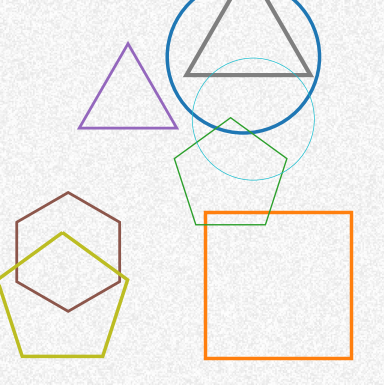[{"shape": "circle", "thickness": 2.5, "radius": 0.99, "center": [0.632, 0.852]}, {"shape": "square", "thickness": 2.5, "radius": 0.95, "center": [0.723, 0.259]}, {"shape": "pentagon", "thickness": 1, "radius": 0.77, "center": [0.599, 0.541]}, {"shape": "triangle", "thickness": 2, "radius": 0.73, "center": [0.333, 0.74]}, {"shape": "hexagon", "thickness": 2, "radius": 0.77, "center": [0.177, 0.346]}, {"shape": "triangle", "thickness": 3, "radius": 0.93, "center": [0.645, 0.898]}, {"shape": "pentagon", "thickness": 2.5, "radius": 0.89, "center": [0.162, 0.218]}, {"shape": "circle", "thickness": 0.5, "radius": 0.79, "center": [0.658, 0.691]}]